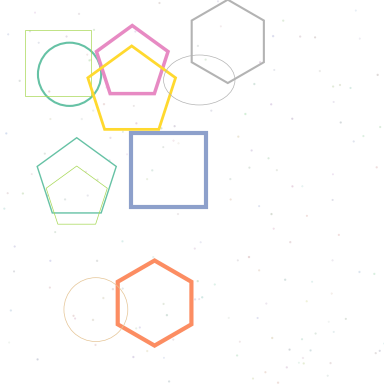[{"shape": "circle", "thickness": 1.5, "radius": 0.41, "center": [0.181, 0.807]}, {"shape": "pentagon", "thickness": 1, "radius": 0.54, "center": [0.199, 0.534]}, {"shape": "hexagon", "thickness": 3, "radius": 0.55, "center": [0.401, 0.213]}, {"shape": "square", "thickness": 3, "radius": 0.48, "center": [0.438, 0.559]}, {"shape": "pentagon", "thickness": 2.5, "radius": 0.49, "center": [0.344, 0.836]}, {"shape": "square", "thickness": 0.5, "radius": 0.43, "center": [0.151, 0.836]}, {"shape": "pentagon", "thickness": 0.5, "radius": 0.42, "center": [0.199, 0.485]}, {"shape": "pentagon", "thickness": 2, "radius": 0.6, "center": [0.342, 0.761]}, {"shape": "circle", "thickness": 0.5, "radius": 0.41, "center": [0.249, 0.196]}, {"shape": "hexagon", "thickness": 1.5, "radius": 0.54, "center": [0.592, 0.893]}, {"shape": "oval", "thickness": 0.5, "radius": 0.46, "center": [0.518, 0.792]}]